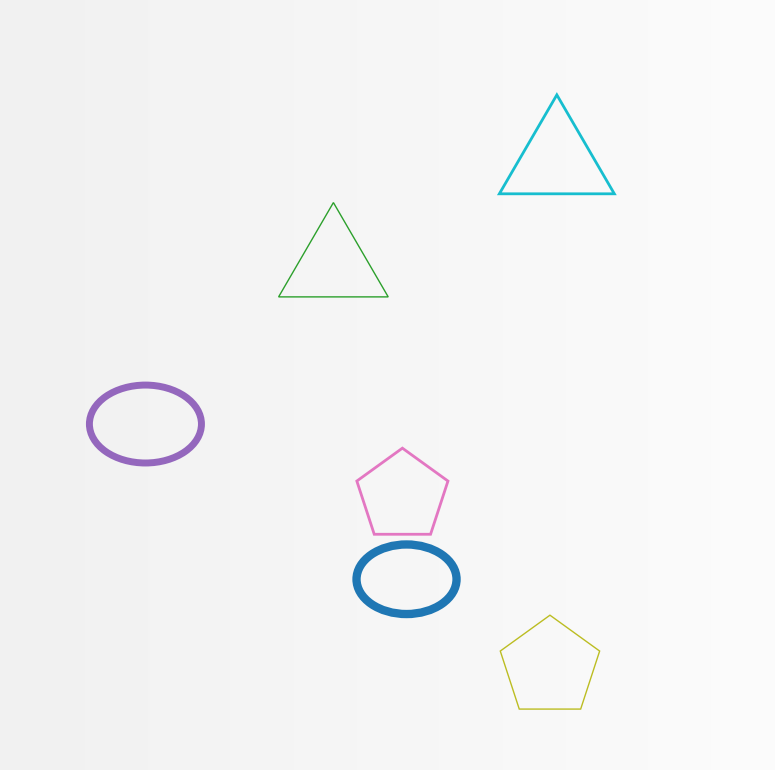[{"shape": "oval", "thickness": 3, "radius": 0.32, "center": [0.525, 0.248]}, {"shape": "triangle", "thickness": 0.5, "radius": 0.41, "center": [0.43, 0.655]}, {"shape": "oval", "thickness": 2.5, "radius": 0.36, "center": [0.188, 0.449]}, {"shape": "pentagon", "thickness": 1, "radius": 0.31, "center": [0.519, 0.356]}, {"shape": "pentagon", "thickness": 0.5, "radius": 0.34, "center": [0.71, 0.134]}, {"shape": "triangle", "thickness": 1, "radius": 0.43, "center": [0.719, 0.791]}]